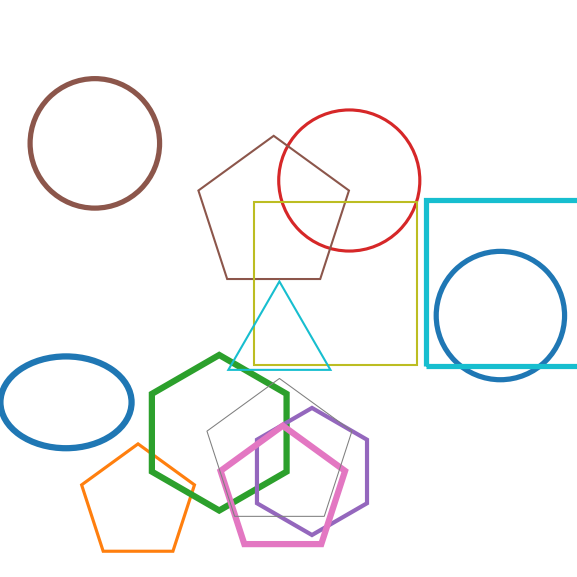[{"shape": "oval", "thickness": 3, "radius": 0.57, "center": [0.114, 0.302]}, {"shape": "circle", "thickness": 2.5, "radius": 0.56, "center": [0.866, 0.453]}, {"shape": "pentagon", "thickness": 1.5, "radius": 0.51, "center": [0.239, 0.128]}, {"shape": "hexagon", "thickness": 3, "radius": 0.67, "center": [0.38, 0.25]}, {"shape": "circle", "thickness": 1.5, "radius": 0.61, "center": [0.605, 0.687]}, {"shape": "hexagon", "thickness": 2, "radius": 0.55, "center": [0.54, 0.183]}, {"shape": "pentagon", "thickness": 1, "radius": 0.69, "center": [0.474, 0.627]}, {"shape": "circle", "thickness": 2.5, "radius": 0.56, "center": [0.164, 0.751]}, {"shape": "pentagon", "thickness": 3, "radius": 0.57, "center": [0.49, 0.149]}, {"shape": "pentagon", "thickness": 0.5, "radius": 0.66, "center": [0.484, 0.212]}, {"shape": "square", "thickness": 1, "radius": 0.71, "center": [0.581, 0.508]}, {"shape": "triangle", "thickness": 1, "radius": 0.51, "center": [0.484, 0.41]}, {"shape": "square", "thickness": 2.5, "radius": 0.72, "center": [0.881, 0.509]}]